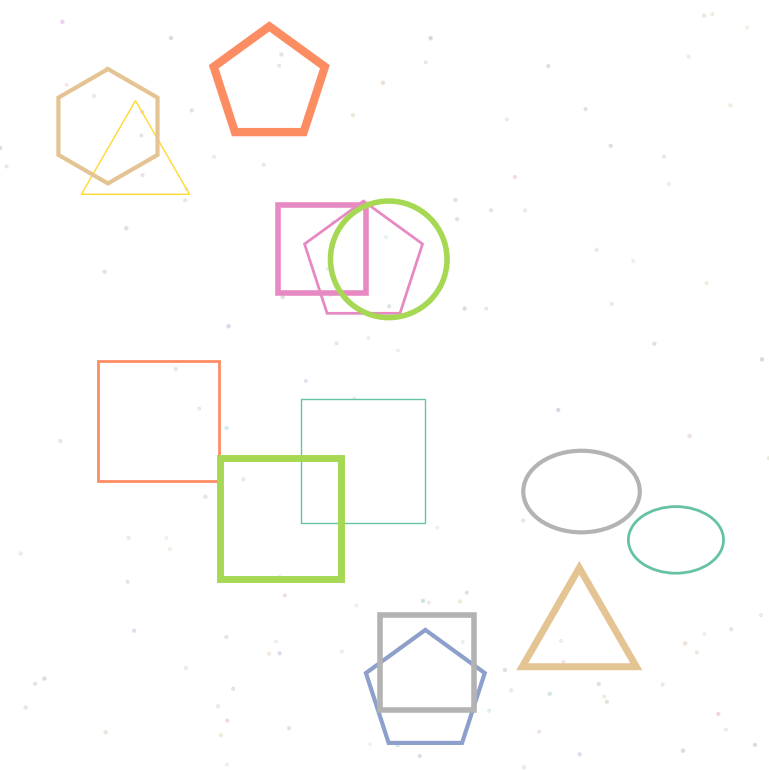[{"shape": "square", "thickness": 0.5, "radius": 0.4, "center": [0.472, 0.401]}, {"shape": "oval", "thickness": 1, "radius": 0.31, "center": [0.878, 0.299]}, {"shape": "pentagon", "thickness": 3, "radius": 0.38, "center": [0.35, 0.89]}, {"shape": "square", "thickness": 1, "radius": 0.39, "center": [0.206, 0.453]}, {"shape": "pentagon", "thickness": 1.5, "radius": 0.41, "center": [0.552, 0.101]}, {"shape": "pentagon", "thickness": 1, "radius": 0.4, "center": [0.472, 0.658]}, {"shape": "square", "thickness": 2, "radius": 0.29, "center": [0.418, 0.677]}, {"shape": "square", "thickness": 2.5, "radius": 0.39, "center": [0.364, 0.327]}, {"shape": "circle", "thickness": 2, "radius": 0.38, "center": [0.505, 0.663]}, {"shape": "triangle", "thickness": 0.5, "radius": 0.41, "center": [0.176, 0.788]}, {"shape": "triangle", "thickness": 2.5, "radius": 0.43, "center": [0.752, 0.177]}, {"shape": "hexagon", "thickness": 1.5, "radius": 0.37, "center": [0.14, 0.836]}, {"shape": "oval", "thickness": 1.5, "radius": 0.38, "center": [0.755, 0.362]}, {"shape": "square", "thickness": 2, "radius": 0.31, "center": [0.554, 0.14]}]